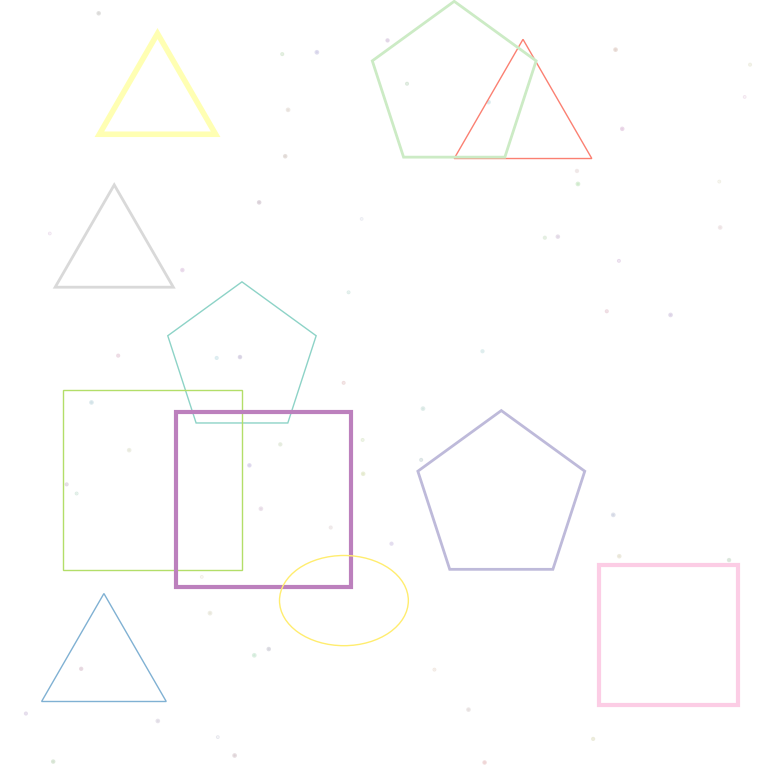[{"shape": "pentagon", "thickness": 0.5, "radius": 0.51, "center": [0.314, 0.533]}, {"shape": "triangle", "thickness": 2, "radius": 0.44, "center": [0.205, 0.869]}, {"shape": "pentagon", "thickness": 1, "radius": 0.57, "center": [0.651, 0.353]}, {"shape": "triangle", "thickness": 0.5, "radius": 0.52, "center": [0.679, 0.846]}, {"shape": "triangle", "thickness": 0.5, "radius": 0.47, "center": [0.135, 0.136]}, {"shape": "square", "thickness": 0.5, "radius": 0.58, "center": [0.198, 0.376]}, {"shape": "square", "thickness": 1.5, "radius": 0.45, "center": [0.868, 0.176]}, {"shape": "triangle", "thickness": 1, "radius": 0.44, "center": [0.148, 0.671]}, {"shape": "square", "thickness": 1.5, "radius": 0.57, "center": [0.342, 0.352]}, {"shape": "pentagon", "thickness": 1, "radius": 0.56, "center": [0.59, 0.886]}, {"shape": "oval", "thickness": 0.5, "radius": 0.42, "center": [0.447, 0.22]}]